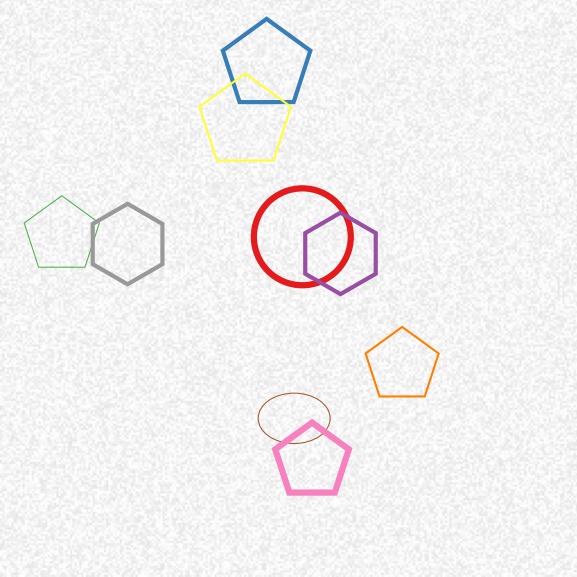[{"shape": "circle", "thickness": 3, "radius": 0.42, "center": [0.524, 0.589]}, {"shape": "pentagon", "thickness": 2, "radius": 0.4, "center": [0.462, 0.887]}, {"shape": "pentagon", "thickness": 0.5, "radius": 0.34, "center": [0.107, 0.592]}, {"shape": "hexagon", "thickness": 2, "radius": 0.35, "center": [0.59, 0.56]}, {"shape": "pentagon", "thickness": 1, "radius": 0.33, "center": [0.696, 0.366]}, {"shape": "pentagon", "thickness": 1, "radius": 0.42, "center": [0.425, 0.789]}, {"shape": "oval", "thickness": 0.5, "radius": 0.31, "center": [0.509, 0.275]}, {"shape": "pentagon", "thickness": 3, "radius": 0.33, "center": [0.54, 0.2]}, {"shape": "hexagon", "thickness": 2, "radius": 0.35, "center": [0.221, 0.577]}]